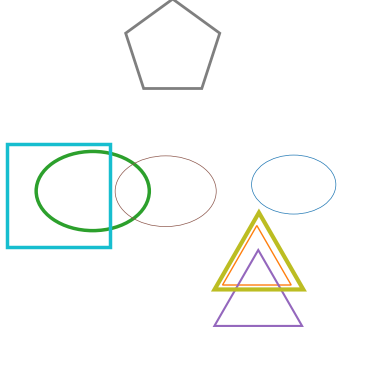[{"shape": "oval", "thickness": 0.5, "radius": 0.55, "center": [0.763, 0.521]}, {"shape": "triangle", "thickness": 1, "radius": 0.51, "center": [0.667, 0.311]}, {"shape": "oval", "thickness": 2.5, "radius": 0.73, "center": [0.241, 0.504]}, {"shape": "triangle", "thickness": 1.5, "radius": 0.66, "center": [0.671, 0.219]}, {"shape": "oval", "thickness": 0.5, "radius": 0.66, "center": [0.43, 0.503]}, {"shape": "pentagon", "thickness": 2, "radius": 0.64, "center": [0.449, 0.874]}, {"shape": "triangle", "thickness": 3, "radius": 0.67, "center": [0.673, 0.315]}, {"shape": "square", "thickness": 2.5, "radius": 0.67, "center": [0.153, 0.491]}]